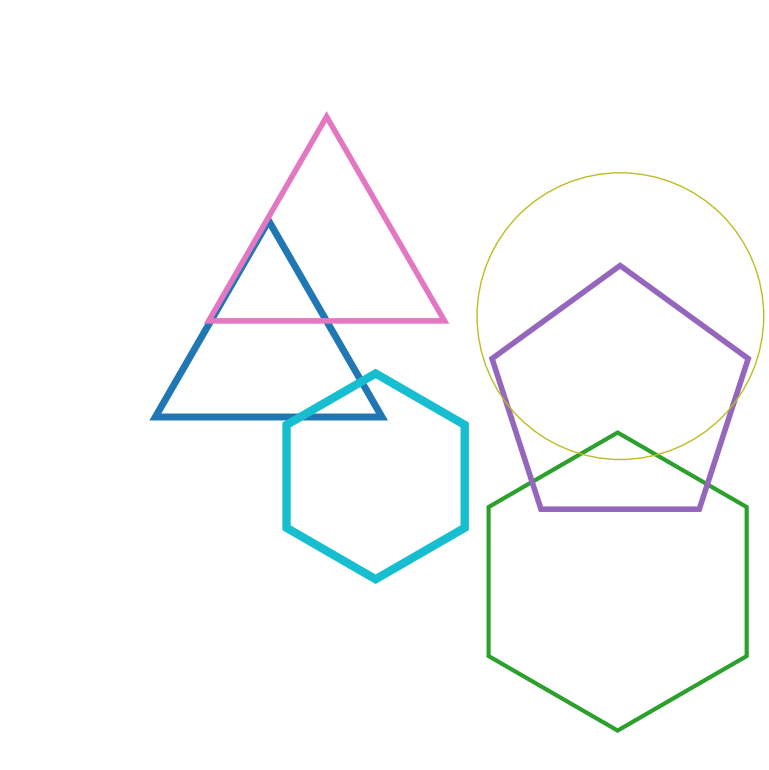[{"shape": "triangle", "thickness": 2.5, "radius": 0.85, "center": [0.349, 0.543]}, {"shape": "hexagon", "thickness": 1.5, "radius": 0.97, "center": [0.802, 0.245]}, {"shape": "pentagon", "thickness": 2, "radius": 0.87, "center": [0.805, 0.48]}, {"shape": "triangle", "thickness": 2, "radius": 0.88, "center": [0.424, 0.672]}, {"shape": "circle", "thickness": 0.5, "radius": 0.93, "center": [0.806, 0.589]}, {"shape": "hexagon", "thickness": 3, "radius": 0.67, "center": [0.488, 0.381]}]